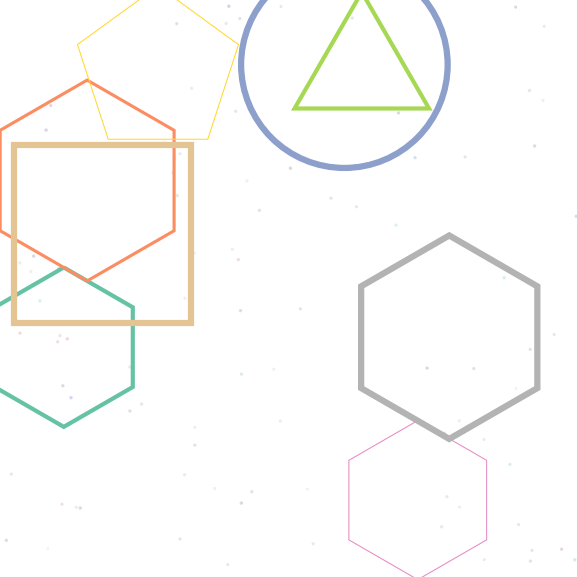[{"shape": "hexagon", "thickness": 2, "radius": 0.69, "center": [0.11, 0.398]}, {"shape": "hexagon", "thickness": 1.5, "radius": 0.87, "center": [0.151, 0.687]}, {"shape": "circle", "thickness": 3, "radius": 0.89, "center": [0.596, 0.887]}, {"shape": "hexagon", "thickness": 0.5, "radius": 0.69, "center": [0.723, 0.133]}, {"shape": "triangle", "thickness": 2, "radius": 0.67, "center": [0.626, 0.878]}, {"shape": "pentagon", "thickness": 0.5, "radius": 0.73, "center": [0.274, 0.877]}, {"shape": "square", "thickness": 3, "radius": 0.77, "center": [0.177, 0.594]}, {"shape": "hexagon", "thickness": 3, "radius": 0.88, "center": [0.778, 0.415]}]